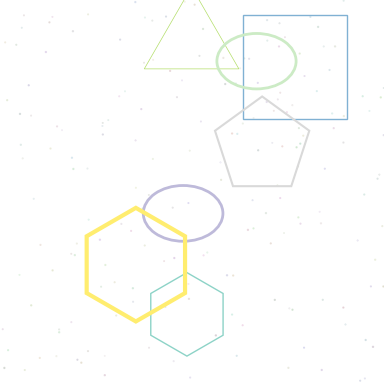[{"shape": "hexagon", "thickness": 1, "radius": 0.54, "center": [0.486, 0.184]}, {"shape": "oval", "thickness": 2, "radius": 0.52, "center": [0.476, 0.446]}, {"shape": "square", "thickness": 1, "radius": 0.68, "center": [0.767, 0.825]}, {"shape": "triangle", "thickness": 0.5, "radius": 0.71, "center": [0.498, 0.892]}, {"shape": "pentagon", "thickness": 1.5, "radius": 0.64, "center": [0.681, 0.621]}, {"shape": "oval", "thickness": 2, "radius": 0.51, "center": [0.666, 0.841]}, {"shape": "hexagon", "thickness": 3, "radius": 0.74, "center": [0.353, 0.313]}]